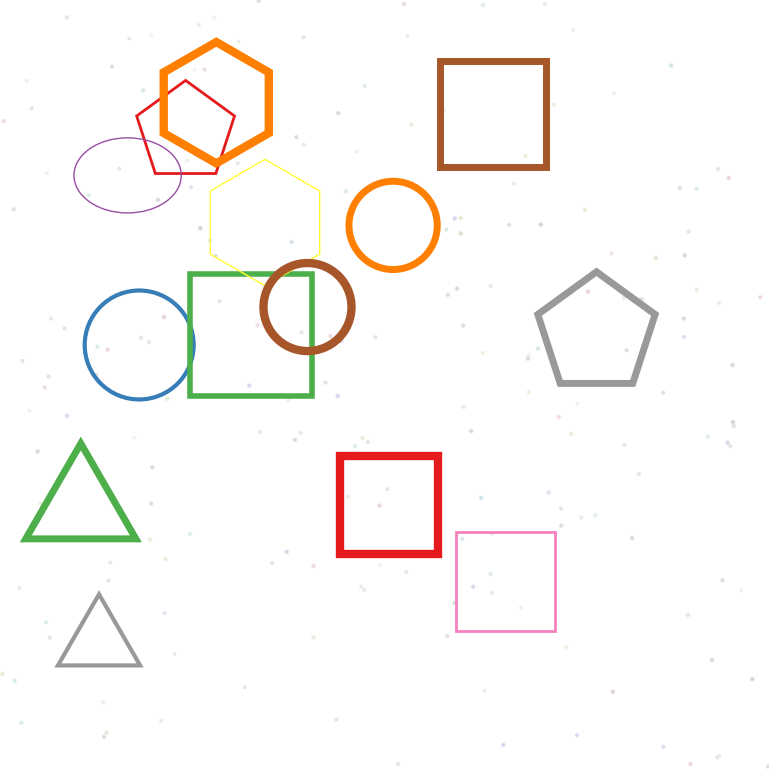[{"shape": "pentagon", "thickness": 1, "radius": 0.33, "center": [0.241, 0.829]}, {"shape": "square", "thickness": 3, "radius": 0.32, "center": [0.505, 0.344]}, {"shape": "circle", "thickness": 1.5, "radius": 0.35, "center": [0.181, 0.552]}, {"shape": "triangle", "thickness": 2.5, "radius": 0.41, "center": [0.105, 0.341]}, {"shape": "square", "thickness": 2, "radius": 0.4, "center": [0.326, 0.565]}, {"shape": "oval", "thickness": 0.5, "radius": 0.35, "center": [0.166, 0.772]}, {"shape": "circle", "thickness": 2.5, "radius": 0.29, "center": [0.511, 0.707]}, {"shape": "hexagon", "thickness": 3, "radius": 0.39, "center": [0.281, 0.867]}, {"shape": "hexagon", "thickness": 0.5, "radius": 0.41, "center": [0.344, 0.711]}, {"shape": "square", "thickness": 2.5, "radius": 0.34, "center": [0.641, 0.852]}, {"shape": "circle", "thickness": 3, "radius": 0.29, "center": [0.399, 0.601]}, {"shape": "square", "thickness": 1, "radius": 0.32, "center": [0.656, 0.245]}, {"shape": "pentagon", "thickness": 2.5, "radius": 0.4, "center": [0.775, 0.567]}, {"shape": "triangle", "thickness": 1.5, "radius": 0.31, "center": [0.129, 0.167]}]